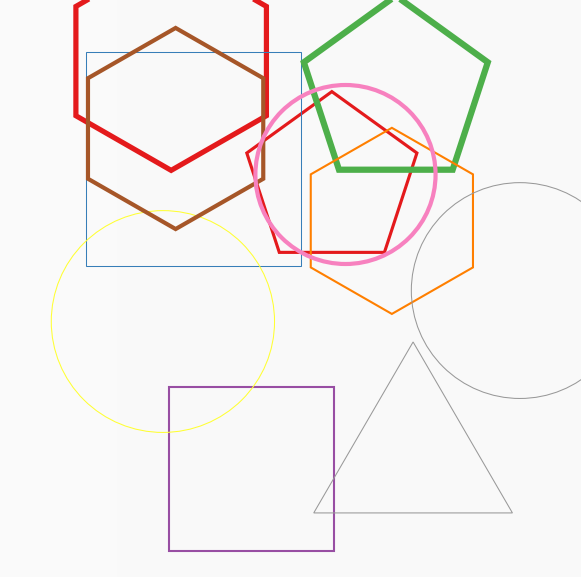[{"shape": "pentagon", "thickness": 1.5, "radius": 0.77, "center": [0.571, 0.687]}, {"shape": "hexagon", "thickness": 2.5, "radius": 0.95, "center": [0.294, 0.893]}, {"shape": "square", "thickness": 0.5, "radius": 0.93, "center": [0.333, 0.724]}, {"shape": "pentagon", "thickness": 3, "radius": 0.83, "center": [0.681, 0.84]}, {"shape": "square", "thickness": 1, "radius": 0.71, "center": [0.433, 0.187]}, {"shape": "hexagon", "thickness": 1, "radius": 0.81, "center": [0.674, 0.617]}, {"shape": "circle", "thickness": 0.5, "radius": 0.96, "center": [0.28, 0.442]}, {"shape": "hexagon", "thickness": 2, "radius": 0.87, "center": [0.302, 0.777]}, {"shape": "circle", "thickness": 2, "radius": 0.77, "center": [0.594, 0.697]}, {"shape": "circle", "thickness": 0.5, "radius": 0.93, "center": [0.895, 0.496]}, {"shape": "triangle", "thickness": 0.5, "radius": 0.99, "center": [0.711, 0.21]}]